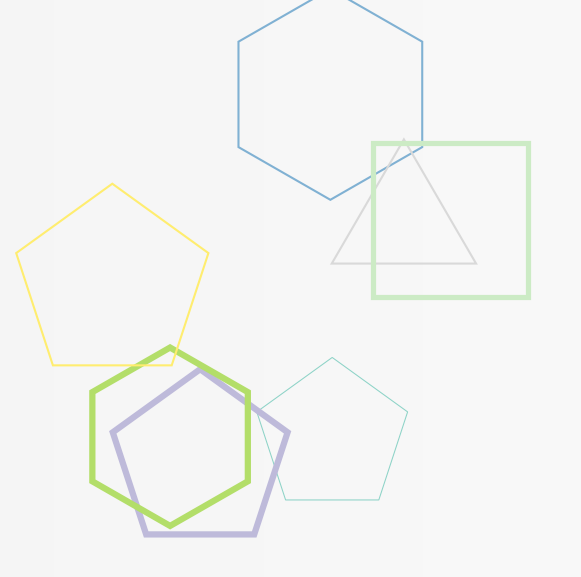[{"shape": "pentagon", "thickness": 0.5, "radius": 0.68, "center": [0.572, 0.244]}, {"shape": "pentagon", "thickness": 3, "radius": 0.79, "center": [0.344, 0.202]}, {"shape": "hexagon", "thickness": 1, "radius": 0.91, "center": [0.568, 0.836]}, {"shape": "hexagon", "thickness": 3, "radius": 0.77, "center": [0.293, 0.243]}, {"shape": "triangle", "thickness": 1, "radius": 0.72, "center": [0.695, 0.614]}, {"shape": "square", "thickness": 2.5, "radius": 0.67, "center": [0.775, 0.618]}, {"shape": "pentagon", "thickness": 1, "radius": 0.87, "center": [0.193, 0.507]}]